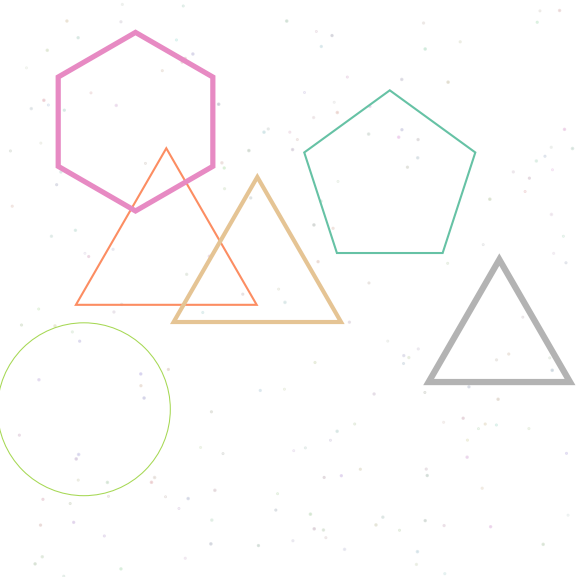[{"shape": "pentagon", "thickness": 1, "radius": 0.78, "center": [0.675, 0.687]}, {"shape": "triangle", "thickness": 1, "radius": 0.9, "center": [0.288, 0.562]}, {"shape": "hexagon", "thickness": 2.5, "radius": 0.77, "center": [0.235, 0.788]}, {"shape": "circle", "thickness": 0.5, "radius": 0.75, "center": [0.145, 0.29]}, {"shape": "triangle", "thickness": 2, "radius": 0.84, "center": [0.446, 0.525]}, {"shape": "triangle", "thickness": 3, "radius": 0.71, "center": [0.865, 0.408]}]